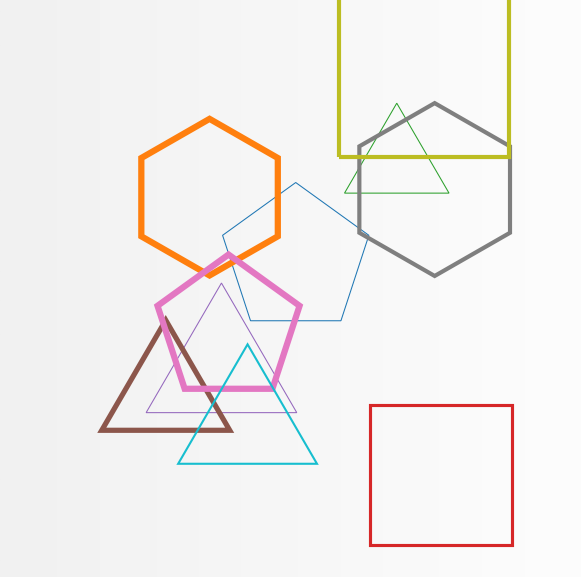[{"shape": "pentagon", "thickness": 0.5, "radius": 0.66, "center": [0.509, 0.551]}, {"shape": "hexagon", "thickness": 3, "radius": 0.68, "center": [0.361, 0.658]}, {"shape": "triangle", "thickness": 0.5, "radius": 0.52, "center": [0.683, 0.717]}, {"shape": "square", "thickness": 1.5, "radius": 0.61, "center": [0.759, 0.177]}, {"shape": "triangle", "thickness": 0.5, "radius": 0.75, "center": [0.381, 0.359]}, {"shape": "triangle", "thickness": 2.5, "radius": 0.64, "center": [0.285, 0.318]}, {"shape": "pentagon", "thickness": 3, "radius": 0.64, "center": [0.393, 0.43]}, {"shape": "hexagon", "thickness": 2, "radius": 0.75, "center": [0.748, 0.671]}, {"shape": "square", "thickness": 2, "radius": 0.73, "center": [0.729, 0.873]}, {"shape": "triangle", "thickness": 1, "radius": 0.69, "center": [0.426, 0.265]}]